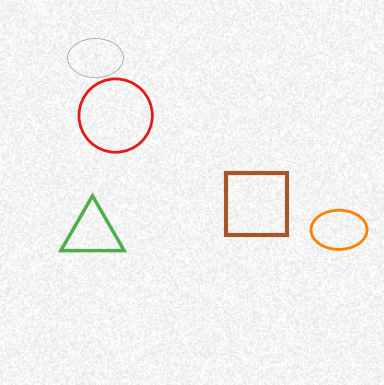[{"shape": "circle", "thickness": 2, "radius": 0.48, "center": [0.3, 0.7]}, {"shape": "triangle", "thickness": 2.5, "radius": 0.47, "center": [0.24, 0.397]}, {"shape": "oval", "thickness": 2, "radius": 0.36, "center": [0.881, 0.403]}, {"shape": "square", "thickness": 3, "radius": 0.4, "center": [0.666, 0.47]}, {"shape": "oval", "thickness": 0.5, "radius": 0.36, "center": [0.248, 0.849]}]